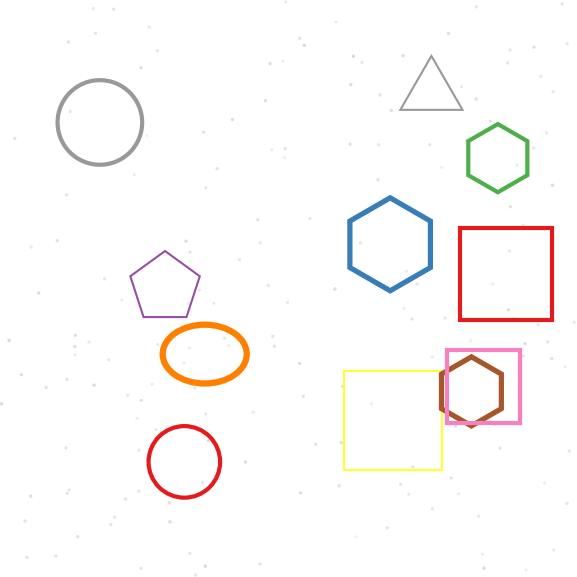[{"shape": "square", "thickness": 2, "radius": 0.4, "center": [0.876, 0.525]}, {"shape": "circle", "thickness": 2, "radius": 0.31, "center": [0.319, 0.199]}, {"shape": "hexagon", "thickness": 2.5, "radius": 0.4, "center": [0.676, 0.576]}, {"shape": "hexagon", "thickness": 2, "radius": 0.3, "center": [0.862, 0.725]}, {"shape": "pentagon", "thickness": 1, "radius": 0.32, "center": [0.286, 0.501]}, {"shape": "oval", "thickness": 3, "radius": 0.36, "center": [0.354, 0.386]}, {"shape": "square", "thickness": 1, "radius": 0.43, "center": [0.68, 0.271]}, {"shape": "hexagon", "thickness": 2.5, "radius": 0.3, "center": [0.816, 0.321]}, {"shape": "square", "thickness": 2, "radius": 0.32, "center": [0.837, 0.33]}, {"shape": "triangle", "thickness": 1, "radius": 0.31, "center": [0.747, 0.84]}, {"shape": "circle", "thickness": 2, "radius": 0.37, "center": [0.173, 0.787]}]